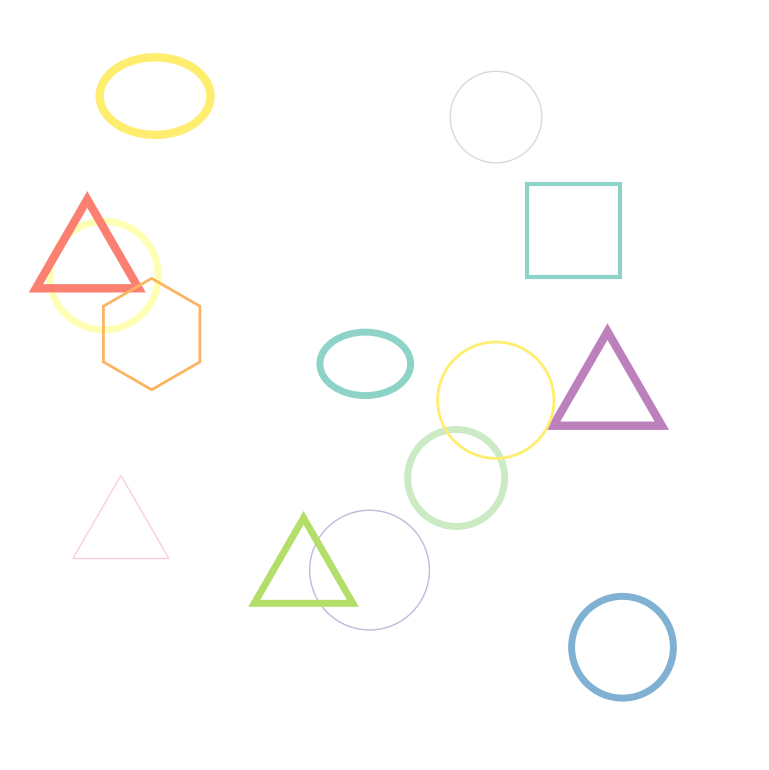[{"shape": "square", "thickness": 1.5, "radius": 0.3, "center": [0.745, 0.701]}, {"shape": "oval", "thickness": 2.5, "radius": 0.29, "center": [0.474, 0.527]}, {"shape": "circle", "thickness": 2.5, "radius": 0.35, "center": [0.135, 0.642]}, {"shape": "circle", "thickness": 0.5, "radius": 0.39, "center": [0.48, 0.26]}, {"shape": "triangle", "thickness": 3, "radius": 0.38, "center": [0.113, 0.664]}, {"shape": "circle", "thickness": 2.5, "radius": 0.33, "center": [0.808, 0.159]}, {"shape": "hexagon", "thickness": 1, "radius": 0.36, "center": [0.197, 0.566]}, {"shape": "triangle", "thickness": 2.5, "radius": 0.37, "center": [0.394, 0.253]}, {"shape": "triangle", "thickness": 0.5, "radius": 0.36, "center": [0.157, 0.311]}, {"shape": "circle", "thickness": 0.5, "radius": 0.3, "center": [0.644, 0.848]}, {"shape": "triangle", "thickness": 3, "radius": 0.41, "center": [0.789, 0.488]}, {"shape": "circle", "thickness": 2.5, "radius": 0.32, "center": [0.592, 0.379]}, {"shape": "circle", "thickness": 1, "radius": 0.38, "center": [0.644, 0.48]}, {"shape": "oval", "thickness": 3, "radius": 0.36, "center": [0.201, 0.875]}]